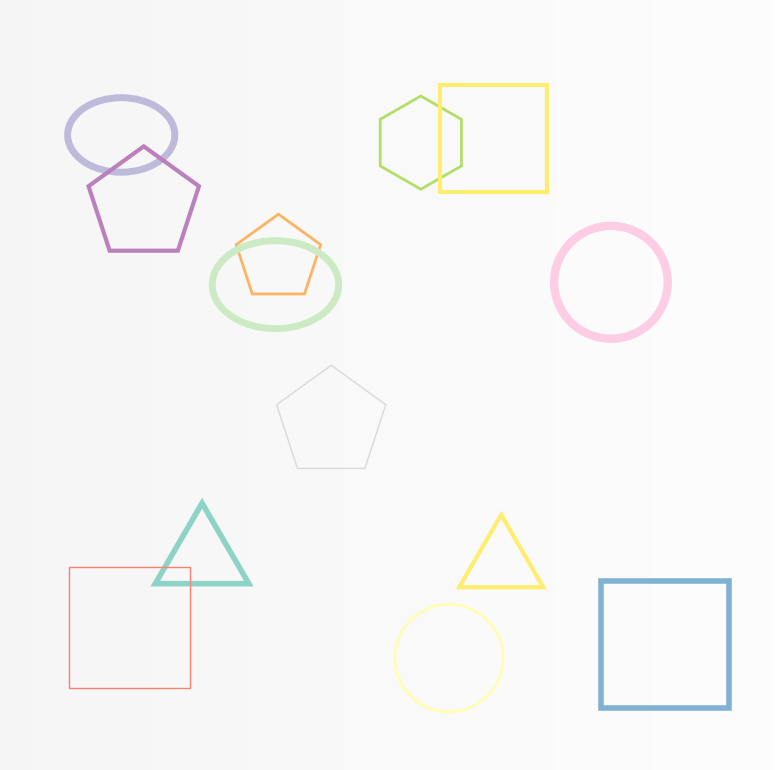[{"shape": "triangle", "thickness": 2, "radius": 0.35, "center": [0.261, 0.277]}, {"shape": "circle", "thickness": 1, "radius": 0.35, "center": [0.579, 0.145]}, {"shape": "oval", "thickness": 2.5, "radius": 0.35, "center": [0.156, 0.825]}, {"shape": "square", "thickness": 0.5, "radius": 0.39, "center": [0.167, 0.185]}, {"shape": "square", "thickness": 2, "radius": 0.41, "center": [0.858, 0.163]}, {"shape": "pentagon", "thickness": 1, "radius": 0.29, "center": [0.359, 0.665]}, {"shape": "hexagon", "thickness": 1, "radius": 0.3, "center": [0.543, 0.815]}, {"shape": "circle", "thickness": 3, "radius": 0.37, "center": [0.788, 0.633]}, {"shape": "pentagon", "thickness": 0.5, "radius": 0.37, "center": [0.427, 0.452]}, {"shape": "pentagon", "thickness": 1.5, "radius": 0.37, "center": [0.185, 0.735]}, {"shape": "oval", "thickness": 2.5, "radius": 0.41, "center": [0.355, 0.63]}, {"shape": "triangle", "thickness": 1.5, "radius": 0.31, "center": [0.647, 0.269]}, {"shape": "square", "thickness": 1.5, "radius": 0.35, "center": [0.637, 0.82]}]